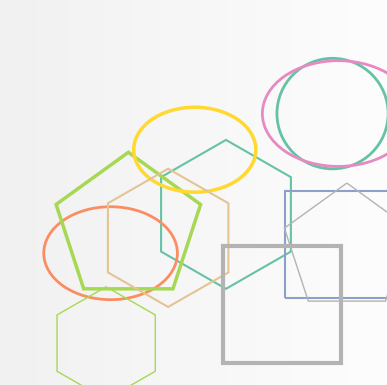[{"shape": "hexagon", "thickness": 1.5, "radius": 0.97, "center": [0.583, 0.443]}, {"shape": "circle", "thickness": 2, "radius": 0.72, "center": [0.858, 0.705]}, {"shape": "oval", "thickness": 2, "radius": 0.86, "center": [0.285, 0.342]}, {"shape": "square", "thickness": 1.5, "radius": 0.69, "center": [0.874, 0.366]}, {"shape": "oval", "thickness": 2, "radius": 0.98, "center": [0.873, 0.705]}, {"shape": "pentagon", "thickness": 2.5, "radius": 0.98, "center": [0.331, 0.408]}, {"shape": "hexagon", "thickness": 1, "radius": 0.73, "center": [0.274, 0.109]}, {"shape": "oval", "thickness": 2.5, "radius": 0.79, "center": [0.503, 0.611]}, {"shape": "hexagon", "thickness": 1.5, "radius": 0.9, "center": [0.434, 0.382]}, {"shape": "square", "thickness": 3, "radius": 0.76, "center": [0.728, 0.209]}, {"shape": "pentagon", "thickness": 1, "radius": 0.85, "center": [0.895, 0.355]}]